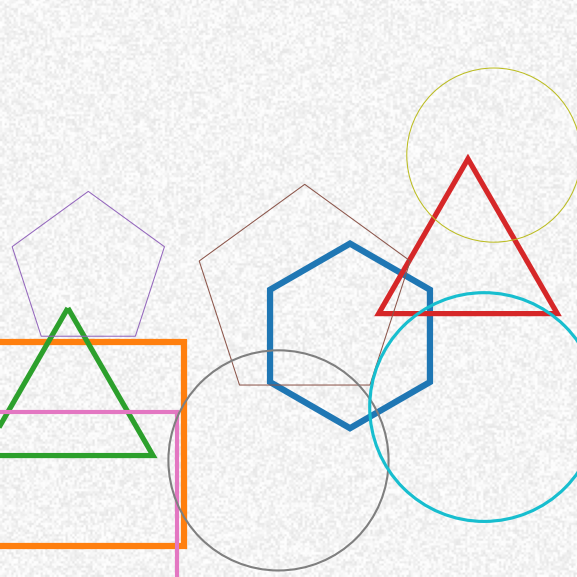[{"shape": "hexagon", "thickness": 3, "radius": 0.8, "center": [0.606, 0.417]}, {"shape": "square", "thickness": 3, "radius": 0.88, "center": [0.141, 0.231]}, {"shape": "triangle", "thickness": 2.5, "radius": 0.85, "center": [0.118, 0.295]}, {"shape": "triangle", "thickness": 2.5, "radius": 0.89, "center": [0.81, 0.545]}, {"shape": "pentagon", "thickness": 0.5, "radius": 0.69, "center": [0.153, 0.529]}, {"shape": "pentagon", "thickness": 0.5, "radius": 0.96, "center": [0.528, 0.488]}, {"shape": "square", "thickness": 2, "radius": 0.84, "center": [0.138, 0.118]}, {"shape": "circle", "thickness": 1, "radius": 0.95, "center": [0.482, 0.202]}, {"shape": "circle", "thickness": 0.5, "radius": 0.75, "center": [0.855, 0.731]}, {"shape": "circle", "thickness": 1.5, "radius": 0.99, "center": [0.838, 0.294]}]